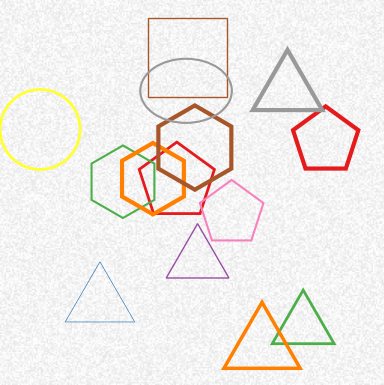[{"shape": "pentagon", "thickness": 2, "radius": 0.51, "center": [0.459, 0.528]}, {"shape": "pentagon", "thickness": 3, "radius": 0.45, "center": [0.846, 0.634]}, {"shape": "triangle", "thickness": 0.5, "radius": 0.52, "center": [0.26, 0.216]}, {"shape": "triangle", "thickness": 2, "radius": 0.46, "center": [0.788, 0.154]}, {"shape": "hexagon", "thickness": 1.5, "radius": 0.47, "center": [0.319, 0.528]}, {"shape": "triangle", "thickness": 1, "radius": 0.47, "center": [0.513, 0.325]}, {"shape": "hexagon", "thickness": 3, "radius": 0.46, "center": [0.397, 0.536]}, {"shape": "triangle", "thickness": 2.5, "radius": 0.57, "center": [0.681, 0.101]}, {"shape": "circle", "thickness": 2, "radius": 0.52, "center": [0.104, 0.664]}, {"shape": "square", "thickness": 1, "radius": 0.52, "center": [0.486, 0.85]}, {"shape": "hexagon", "thickness": 3, "radius": 0.55, "center": [0.506, 0.617]}, {"shape": "pentagon", "thickness": 1.5, "radius": 0.43, "center": [0.602, 0.446]}, {"shape": "oval", "thickness": 1.5, "radius": 0.59, "center": [0.483, 0.764]}, {"shape": "triangle", "thickness": 3, "radius": 0.52, "center": [0.747, 0.766]}]